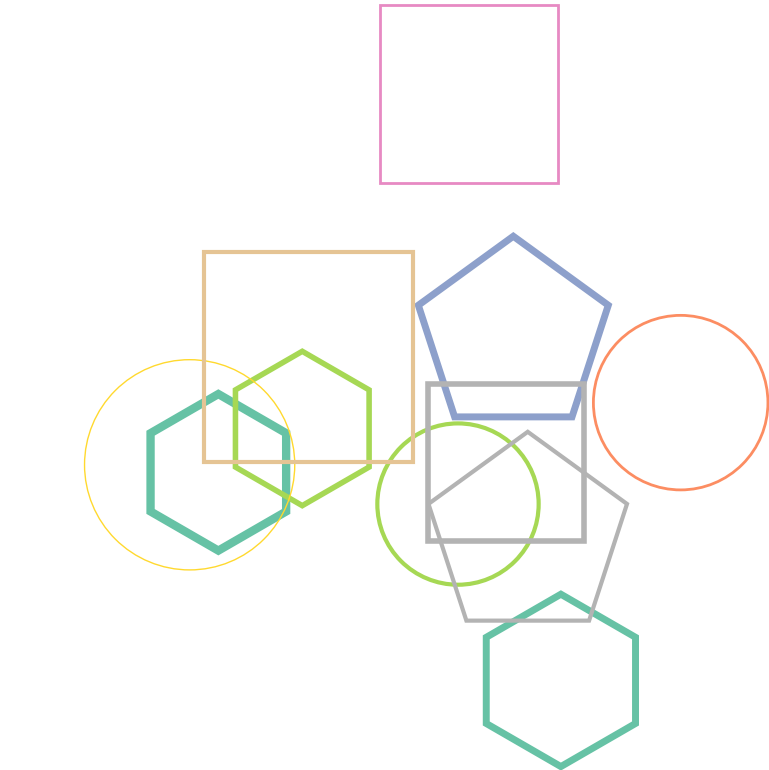[{"shape": "hexagon", "thickness": 2.5, "radius": 0.56, "center": [0.728, 0.116]}, {"shape": "hexagon", "thickness": 3, "radius": 0.51, "center": [0.284, 0.387]}, {"shape": "circle", "thickness": 1, "radius": 0.57, "center": [0.884, 0.477]}, {"shape": "pentagon", "thickness": 2.5, "radius": 0.65, "center": [0.667, 0.563]}, {"shape": "square", "thickness": 1, "radius": 0.58, "center": [0.61, 0.877]}, {"shape": "hexagon", "thickness": 2, "radius": 0.5, "center": [0.393, 0.444]}, {"shape": "circle", "thickness": 1.5, "radius": 0.52, "center": [0.595, 0.345]}, {"shape": "circle", "thickness": 0.5, "radius": 0.68, "center": [0.246, 0.396]}, {"shape": "square", "thickness": 1.5, "radius": 0.68, "center": [0.4, 0.536]}, {"shape": "pentagon", "thickness": 1.5, "radius": 0.68, "center": [0.685, 0.304]}, {"shape": "square", "thickness": 2, "radius": 0.51, "center": [0.657, 0.399]}]